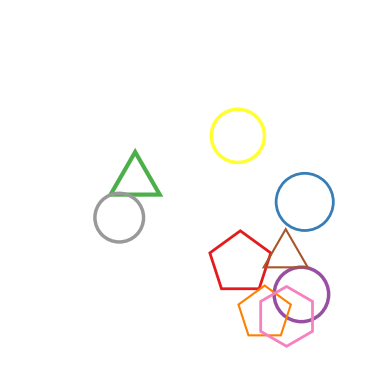[{"shape": "pentagon", "thickness": 2, "radius": 0.42, "center": [0.624, 0.317]}, {"shape": "circle", "thickness": 2, "radius": 0.37, "center": [0.791, 0.476]}, {"shape": "triangle", "thickness": 3, "radius": 0.37, "center": [0.351, 0.531]}, {"shape": "circle", "thickness": 2.5, "radius": 0.35, "center": [0.783, 0.235]}, {"shape": "pentagon", "thickness": 1.5, "radius": 0.36, "center": [0.687, 0.187]}, {"shape": "circle", "thickness": 2.5, "radius": 0.35, "center": [0.618, 0.647]}, {"shape": "triangle", "thickness": 1.5, "radius": 0.33, "center": [0.742, 0.339]}, {"shape": "hexagon", "thickness": 2, "radius": 0.39, "center": [0.744, 0.178]}, {"shape": "circle", "thickness": 2.5, "radius": 0.32, "center": [0.31, 0.435]}]